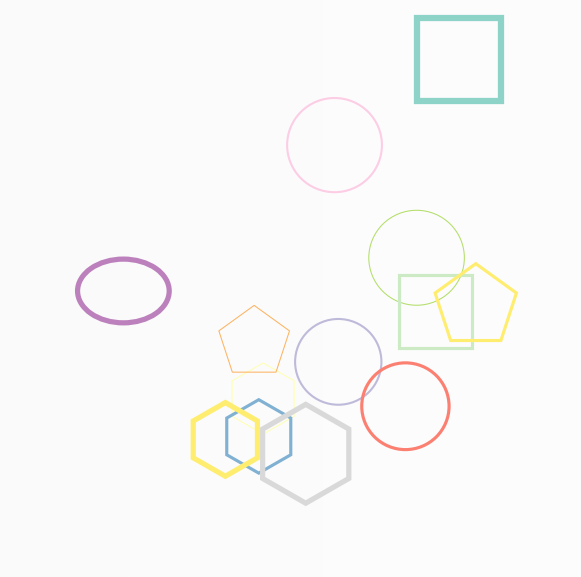[{"shape": "square", "thickness": 3, "radius": 0.36, "center": [0.79, 0.896]}, {"shape": "hexagon", "thickness": 0.5, "radius": 0.31, "center": [0.453, 0.309]}, {"shape": "circle", "thickness": 1, "radius": 0.37, "center": [0.582, 0.373]}, {"shape": "circle", "thickness": 1.5, "radius": 0.38, "center": [0.697, 0.296]}, {"shape": "hexagon", "thickness": 1.5, "radius": 0.32, "center": [0.445, 0.243]}, {"shape": "pentagon", "thickness": 0.5, "radius": 0.32, "center": [0.437, 0.406]}, {"shape": "circle", "thickness": 0.5, "radius": 0.41, "center": [0.717, 0.553]}, {"shape": "circle", "thickness": 1, "radius": 0.41, "center": [0.576, 0.748]}, {"shape": "hexagon", "thickness": 2.5, "radius": 0.43, "center": [0.526, 0.213]}, {"shape": "oval", "thickness": 2.5, "radius": 0.39, "center": [0.212, 0.495]}, {"shape": "square", "thickness": 1.5, "radius": 0.31, "center": [0.749, 0.46]}, {"shape": "hexagon", "thickness": 2.5, "radius": 0.32, "center": [0.388, 0.238]}, {"shape": "pentagon", "thickness": 1.5, "radius": 0.37, "center": [0.819, 0.469]}]